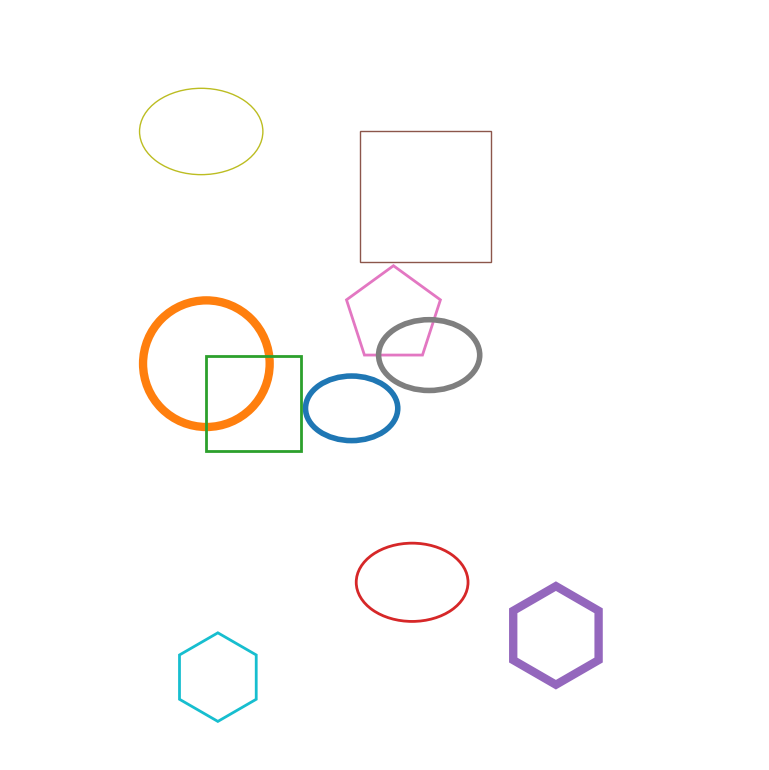[{"shape": "oval", "thickness": 2, "radius": 0.3, "center": [0.457, 0.47]}, {"shape": "circle", "thickness": 3, "radius": 0.41, "center": [0.268, 0.528]}, {"shape": "square", "thickness": 1, "radius": 0.31, "center": [0.329, 0.476]}, {"shape": "oval", "thickness": 1, "radius": 0.36, "center": [0.535, 0.244]}, {"shape": "hexagon", "thickness": 3, "radius": 0.32, "center": [0.722, 0.175]}, {"shape": "square", "thickness": 0.5, "radius": 0.42, "center": [0.552, 0.745]}, {"shape": "pentagon", "thickness": 1, "radius": 0.32, "center": [0.511, 0.591]}, {"shape": "oval", "thickness": 2, "radius": 0.33, "center": [0.557, 0.539]}, {"shape": "oval", "thickness": 0.5, "radius": 0.4, "center": [0.261, 0.829]}, {"shape": "hexagon", "thickness": 1, "radius": 0.29, "center": [0.283, 0.121]}]